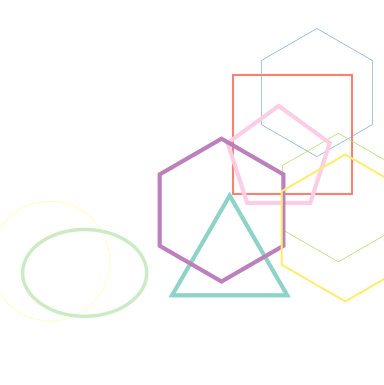[{"shape": "triangle", "thickness": 3, "radius": 0.86, "center": [0.597, 0.319]}, {"shape": "circle", "thickness": 0.5, "radius": 0.78, "center": [0.13, 0.322]}, {"shape": "square", "thickness": 1.5, "radius": 0.77, "center": [0.759, 0.651]}, {"shape": "hexagon", "thickness": 0.5, "radius": 0.83, "center": [0.823, 0.76]}, {"shape": "hexagon", "thickness": 0.5, "radius": 0.84, "center": [0.879, 0.487]}, {"shape": "pentagon", "thickness": 3, "radius": 0.7, "center": [0.724, 0.586]}, {"shape": "hexagon", "thickness": 3, "radius": 0.93, "center": [0.575, 0.454]}, {"shape": "oval", "thickness": 2.5, "radius": 0.81, "center": [0.22, 0.291]}, {"shape": "hexagon", "thickness": 1.5, "radius": 0.95, "center": [0.897, 0.408]}]